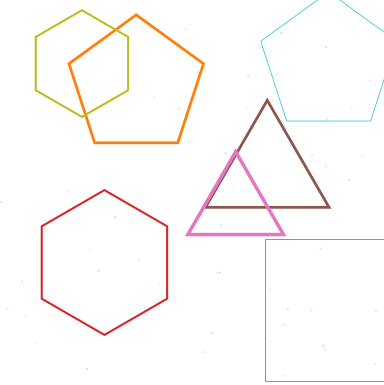[{"shape": "square", "thickness": 0.5, "radius": 0.92, "center": [0.871, 0.195]}, {"shape": "pentagon", "thickness": 2, "radius": 0.92, "center": [0.354, 0.778]}, {"shape": "hexagon", "thickness": 1.5, "radius": 0.94, "center": [0.271, 0.318]}, {"shape": "triangle", "thickness": 2, "radius": 0.93, "center": [0.694, 0.554]}, {"shape": "triangle", "thickness": 2.5, "radius": 0.72, "center": [0.612, 0.463]}, {"shape": "hexagon", "thickness": 1.5, "radius": 0.69, "center": [0.213, 0.835]}, {"shape": "pentagon", "thickness": 0.5, "radius": 0.93, "center": [0.854, 0.836]}]